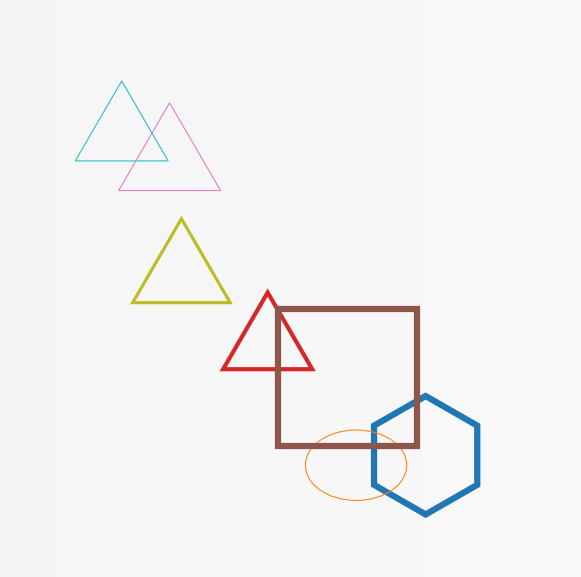[{"shape": "hexagon", "thickness": 3, "radius": 0.51, "center": [0.732, 0.211]}, {"shape": "oval", "thickness": 0.5, "radius": 0.44, "center": [0.613, 0.194]}, {"shape": "triangle", "thickness": 2, "radius": 0.44, "center": [0.461, 0.404]}, {"shape": "square", "thickness": 3, "radius": 0.59, "center": [0.598, 0.345]}, {"shape": "triangle", "thickness": 0.5, "radius": 0.51, "center": [0.292, 0.72]}, {"shape": "triangle", "thickness": 1.5, "radius": 0.48, "center": [0.312, 0.523]}, {"shape": "triangle", "thickness": 0.5, "radius": 0.46, "center": [0.209, 0.767]}]